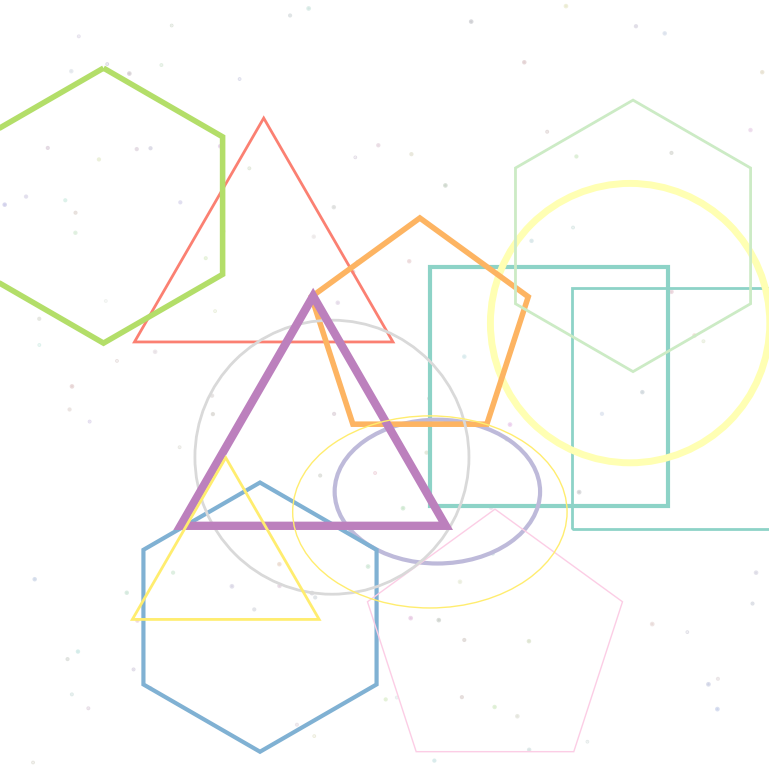[{"shape": "square", "thickness": 1.5, "radius": 0.77, "center": [0.713, 0.498]}, {"shape": "square", "thickness": 1, "radius": 0.78, "center": [0.899, 0.469]}, {"shape": "circle", "thickness": 2.5, "radius": 0.91, "center": [0.818, 0.58]}, {"shape": "oval", "thickness": 1.5, "radius": 0.67, "center": [0.568, 0.362]}, {"shape": "triangle", "thickness": 1, "radius": 0.97, "center": [0.342, 0.653]}, {"shape": "hexagon", "thickness": 1.5, "radius": 0.87, "center": [0.338, 0.199]}, {"shape": "pentagon", "thickness": 2, "radius": 0.74, "center": [0.545, 0.569]}, {"shape": "hexagon", "thickness": 2, "radius": 0.89, "center": [0.134, 0.733]}, {"shape": "pentagon", "thickness": 0.5, "radius": 0.87, "center": [0.643, 0.165]}, {"shape": "circle", "thickness": 1, "radius": 0.89, "center": [0.431, 0.406]}, {"shape": "triangle", "thickness": 3, "radius": 0.99, "center": [0.407, 0.417]}, {"shape": "hexagon", "thickness": 1, "radius": 0.88, "center": [0.822, 0.694]}, {"shape": "triangle", "thickness": 1, "radius": 0.7, "center": [0.293, 0.266]}, {"shape": "oval", "thickness": 0.5, "radius": 0.89, "center": [0.558, 0.335]}]